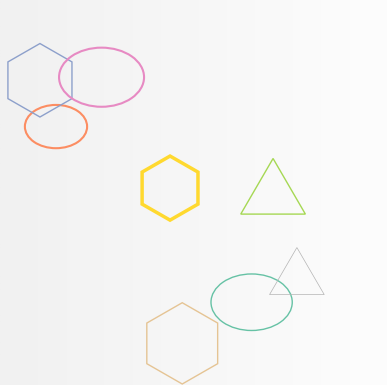[{"shape": "oval", "thickness": 1, "radius": 0.52, "center": [0.649, 0.215]}, {"shape": "oval", "thickness": 1.5, "radius": 0.4, "center": [0.145, 0.671]}, {"shape": "hexagon", "thickness": 1, "radius": 0.48, "center": [0.103, 0.792]}, {"shape": "oval", "thickness": 1.5, "radius": 0.55, "center": [0.262, 0.799]}, {"shape": "triangle", "thickness": 1, "radius": 0.48, "center": [0.705, 0.492]}, {"shape": "hexagon", "thickness": 2.5, "radius": 0.42, "center": [0.439, 0.511]}, {"shape": "hexagon", "thickness": 1, "radius": 0.53, "center": [0.47, 0.108]}, {"shape": "triangle", "thickness": 0.5, "radius": 0.41, "center": [0.766, 0.276]}]